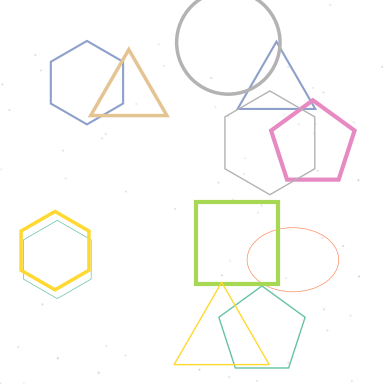[{"shape": "hexagon", "thickness": 0.5, "radius": 0.51, "center": [0.149, 0.326]}, {"shape": "pentagon", "thickness": 1, "radius": 0.59, "center": [0.68, 0.139]}, {"shape": "oval", "thickness": 0.5, "radius": 0.59, "center": [0.761, 0.325]}, {"shape": "hexagon", "thickness": 1.5, "radius": 0.54, "center": [0.226, 0.785]}, {"shape": "triangle", "thickness": 1.5, "radius": 0.58, "center": [0.718, 0.775]}, {"shape": "pentagon", "thickness": 3, "radius": 0.57, "center": [0.813, 0.626]}, {"shape": "square", "thickness": 3, "radius": 0.54, "center": [0.615, 0.369]}, {"shape": "triangle", "thickness": 1, "radius": 0.71, "center": [0.576, 0.124]}, {"shape": "hexagon", "thickness": 2.5, "radius": 0.51, "center": [0.143, 0.349]}, {"shape": "triangle", "thickness": 2.5, "radius": 0.57, "center": [0.335, 0.757]}, {"shape": "circle", "thickness": 2.5, "radius": 0.67, "center": [0.593, 0.89]}, {"shape": "hexagon", "thickness": 1, "radius": 0.67, "center": [0.701, 0.629]}]